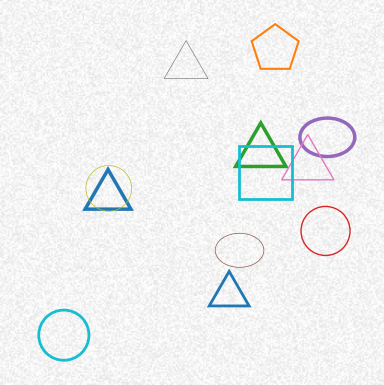[{"shape": "triangle", "thickness": 2, "radius": 0.3, "center": [0.595, 0.235]}, {"shape": "triangle", "thickness": 2.5, "radius": 0.34, "center": [0.281, 0.491]}, {"shape": "pentagon", "thickness": 1.5, "radius": 0.32, "center": [0.715, 0.873]}, {"shape": "triangle", "thickness": 2.5, "radius": 0.38, "center": [0.677, 0.605]}, {"shape": "circle", "thickness": 1, "radius": 0.32, "center": [0.846, 0.4]}, {"shape": "oval", "thickness": 2.5, "radius": 0.36, "center": [0.85, 0.643]}, {"shape": "oval", "thickness": 0.5, "radius": 0.32, "center": [0.622, 0.35]}, {"shape": "triangle", "thickness": 1, "radius": 0.39, "center": [0.799, 0.572]}, {"shape": "triangle", "thickness": 0.5, "radius": 0.33, "center": [0.483, 0.829]}, {"shape": "circle", "thickness": 0.5, "radius": 0.3, "center": [0.282, 0.511]}, {"shape": "square", "thickness": 2, "radius": 0.34, "center": [0.69, 0.552]}, {"shape": "circle", "thickness": 2, "radius": 0.33, "center": [0.166, 0.129]}]